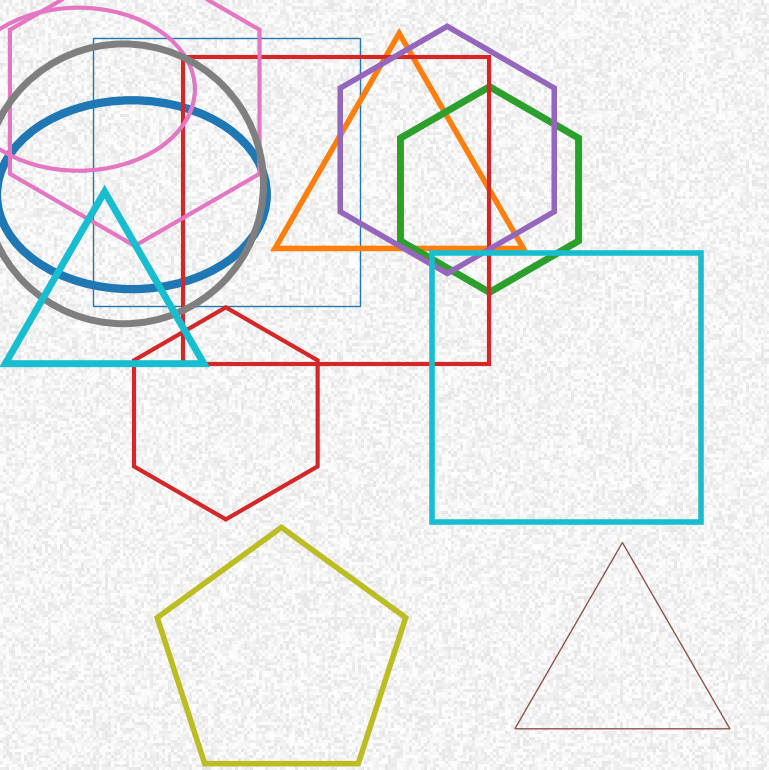[{"shape": "square", "thickness": 0.5, "radius": 0.87, "center": [0.294, 0.777]}, {"shape": "oval", "thickness": 3, "radius": 0.88, "center": [0.171, 0.747]}, {"shape": "triangle", "thickness": 2, "radius": 0.93, "center": [0.518, 0.77]}, {"shape": "hexagon", "thickness": 2.5, "radius": 0.67, "center": [0.636, 0.754]}, {"shape": "hexagon", "thickness": 1.5, "radius": 0.69, "center": [0.293, 0.463]}, {"shape": "square", "thickness": 1.5, "radius": 1.0, "center": [0.437, 0.727]}, {"shape": "hexagon", "thickness": 2, "radius": 0.8, "center": [0.581, 0.805]}, {"shape": "triangle", "thickness": 0.5, "radius": 0.81, "center": [0.808, 0.134]}, {"shape": "hexagon", "thickness": 1.5, "radius": 0.94, "center": [0.175, 0.868]}, {"shape": "oval", "thickness": 1.5, "radius": 0.76, "center": [0.102, 0.884]}, {"shape": "circle", "thickness": 2.5, "radius": 0.91, "center": [0.16, 0.761]}, {"shape": "pentagon", "thickness": 2, "radius": 0.85, "center": [0.366, 0.145]}, {"shape": "square", "thickness": 2, "radius": 0.87, "center": [0.736, 0.497]}, {"shape": "triangle", "thickness": 2.5, "radius": 0.74, "center": [0.136, 0.602]}]